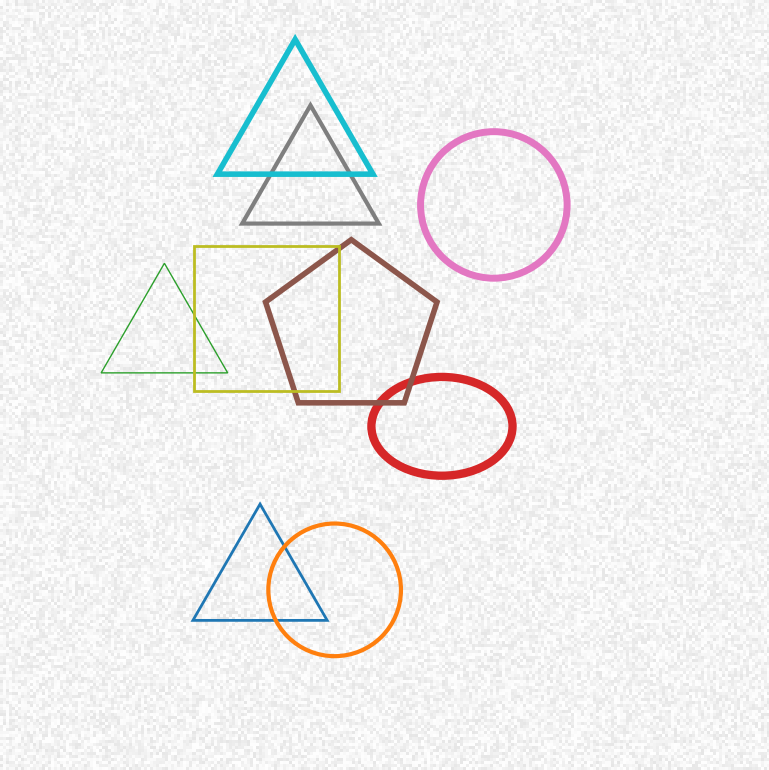[{"shape": "triangle", "thickness": 1, "radius": 0.5, "center": [0.338, 0.245]}, {"shape": "circle", "thickness": 1.5, "radius": 0.43, "center": [0.435, 0.234]}, {"shape": "triangle", "thickness": 0.5, "radius": 0.47, "center": [0.214, 0.563]}, {"shape": "oval", "thickness": 3, "radius": 0.46, "center": [0.574, 0.446]}, {"shape": "pentagon", "thickness": 2, "radius": 0.59, "center": [0.456, 0.572]}, {"shape": "circle", "thickness": 2.5, "radius": 0.48, "center": [0.641, 0.734]}, {"shape": "triangle", "thickness": 1.5, "radius": 0.51, "center": [0.403, 0.761]}, {"shape": "square", "thickness": 1, "radius": 0.47, "center": [0.346, 0.586]}, {"shape": "triangle", "thickness": 2, "radius": 0.58, "center": [0.383, 0.832]}]